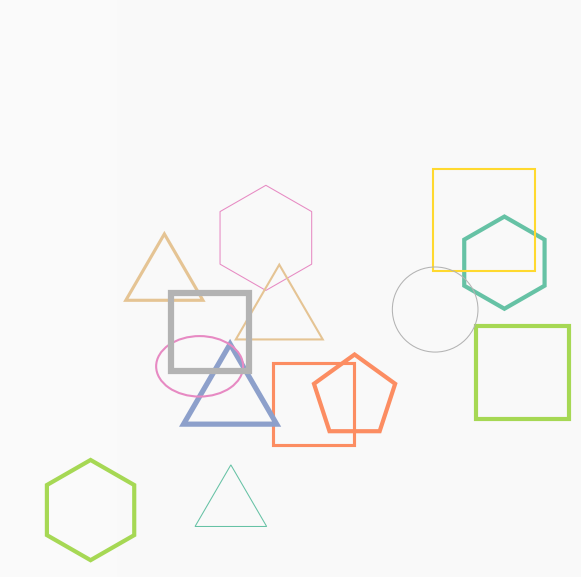[{"shape": "triangle", "thickness": 0.5, "radius": 0.36, "center": [0.397, 0.123]}, {"shape": "hexagon", "thickness": 2, "radius": 0.4, "center": [0.868, 0.544]}, {"shape": "pentagon", "thickness": 2, "radius": 0.37, "center": [0.61, 0.312]}, {"shape": "square", "thickness": 1.5, "radius": 0.35, "center": [0.539, 0.3]}, {"shape": "triangle", "thickness": 2.5, "radius": 0.46, "center": [0.396, 0.311]}, {"shape": "oval", "thickness": 1, "radius": 0.37, "center": [0.343, 0.365]}, {"shape": "hexagon", "thickness": 0.5, "radius": 0.46, "center": [0.457, 0.587]}, {"shape": "square", "thickness": 2, "radius": 0.4, "center": [0.899, 0.354]}, {"shape": "hexagon", "thickness": 2, "radius": 0.43, "center": [0.156, 0.116]}, {"shape": "square", "thickness": 1, "radius": 0.44, "center": [0.833, 0.619]}, {"shape": "triangle", "thickness": 1.5, "radius": 0.38, "center": [0.283, 0.517]}, {"shape": "triangle", "thickness": 1, "radius": 0.43, "center": [0.48, 0.455]}, {"shape": "circle", "thickness": 0.5, "radius": 0.37, "center": [0.749, 0.463]}, {"shape": "square", "thickness": 3, "radius": 0.34, "center": [0.361, 0.424]}]